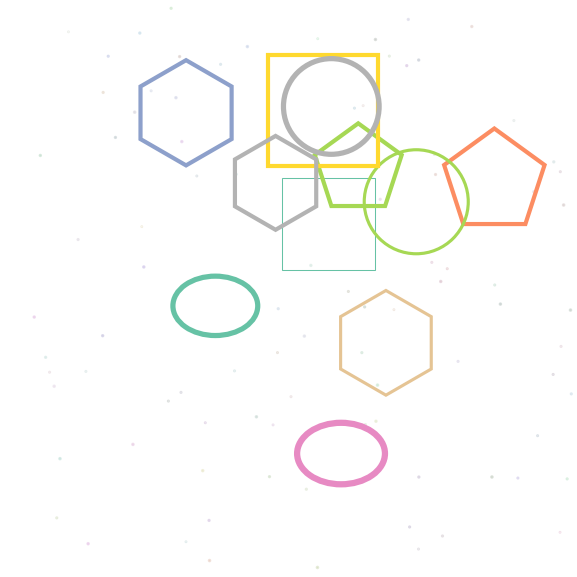[{"shape": "oval", "thickness": 2.5, "radius": 0.37, "center": [0.373, 0.47]}, {"shape": "square", "thickness": 0.5, "radius": 0.4, "center": [0.569, 0.611]}, {"shape": "pentagon", "thickness": 2, "radius": 0.46, "center": [0.856, 0.685]}, {"shape": "hexagon", "thickness": 2, "radius": 0.46, "center": [0.322, 0.804]}, {"shape": "oval", "thickness": 3, "radius": 0.38, "center": [0.591, 0.214]}, {"shape": "pentagon", "thickness": 2, "radius": 0.4, "center": [0.62, 0.706]}, {"shape": "circle", "thickness": 1.5, "radius": 0.45, "center": [0.721, 0.65]}, {"shape": "square", "thickness": 2, "radius": 0.48, "center": [0.56, 0.808]}, {"shape": "hexagon", "thickness": 1.5, "radius": 0.45, "center": [0.668, 0.406]}, {"shape": "hexagon", "thickness": 2, "radius": 0.41, "center": [0.477, 0.682]}, {"shape": "circle", "thickness": 2.5, "radius": 0.41, "center": [0.574, 0.815]}]